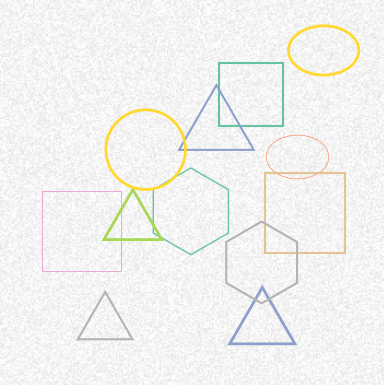[{"shape": "square", "thickness": 1.5, "radius": 0.41, "center": [0.652, 0.755]}, {"shape": "hexagon", "thickness": 1, "radius": 0.56, "center": [0.496, 0.451]}, {"shape": "oval", "thickness": 0.5, "radius": 0.41, "center": [0.773, 0.592]}, {"shape": "triangle", "thickness": 2, "radius": 0.49, "center": [0.681, 0.156]}, {"shape": "triangle", "thickness": 1.5, "radius": 0.56, "center": [0.562, 0.667]}, {"shape": "square", "thickness": 0.5, "radius": 0.52, "center": [0.211, 0.399]}, {"shape": "triangle", "thickness": 2, "radius": 0.43, "center": [0.345, 0.421]}, {"shape": "circle", "thickness": 2, "radius": 0.52, "center": [0.378, 0.611]}, {"shape": "oval", "thickness": 2, "radius": 0.46, "center": [0.841, 0.869]}, {"shape": "square", "thickness": 1.5, "radius": 0.52, "center": [0.792, 0.447]}, {"shape": "triangle", "thickness": 1.5, "radius": 0.41, "center": [0.273, 0.16]}, {"shape": "hexagon", "thickness": 1.5, "radius": 0.53, "center": [0.68, 0.318]}]